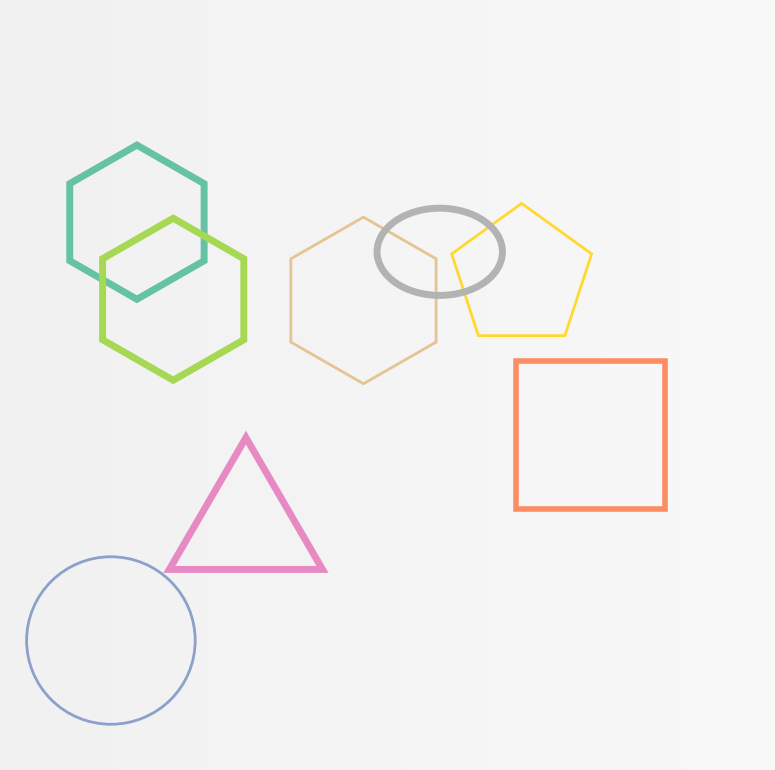[{"shape": "hexagon", "thickness": 2.5, "radius": 0.5, "center": [0.177, 0.711]}, {"shape": "square", "thickness": 2, "radius": 0.48, "center": [0.762, 0.435]}, {"shape": "circle", "thickness": 1, "radius": 0.54, "center": [0.143, 0.168]}, {"shape": "triangle", "thickness": 2.5, "radius": 0.57, "center": [0.317, 0.318]}, {"shape": "hexagon", "thickness": 2.5, "radius": 0.53, "center": [0.223, 0.611]}, {"shape": "pentagon", "thickness": 1, "radius": 0.47, "center": [0.673, 0.641]}, {"shape": "hexagon", "thickness": 1, "radius": 0.54, "center": [0.469, 0.61]}, {"shape": "oval", "thickness": 2.5, "radius": 0.4, "center": [0.567, 0.673]}]